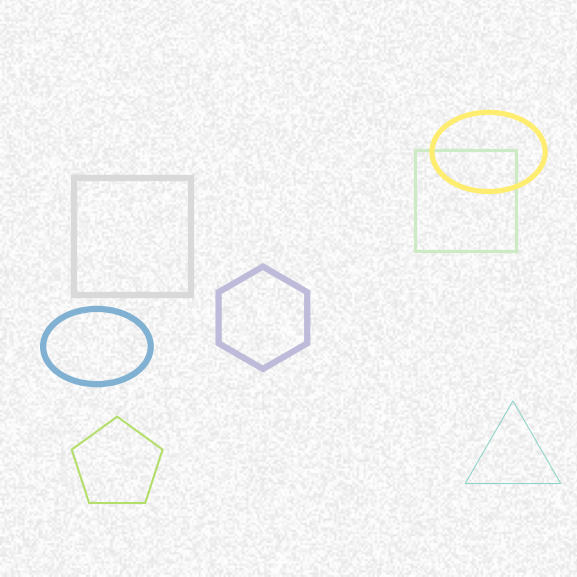[{"shape": "triangle", "thickness": 0.5, "radius": 0.48, "center": [0.888, 0.21]}, {"shape": "hexagon", "thickness": 3, "radius": 0.44, "center": [0.455, 0.449]}, {"shape": "oval", "thickness": 3, "radius": 0.47, "center": [0.168, 0.399]}, {"shape": "pentagon", "thickness": 1, "radius": 0.41, "center": [0.203, 0.195]}, {"shape": "square", "thickness": 3, "radius": 0.5, "center": [0.23, 0.59]}, {"shape": "square", "thickness": 1.5, "radius": 0.44, "center": [0.805, 0.652]}, {"shape": "oval", "thickness": 2.5, "radius": 0.49, "center": [0.846, 0.736]}]